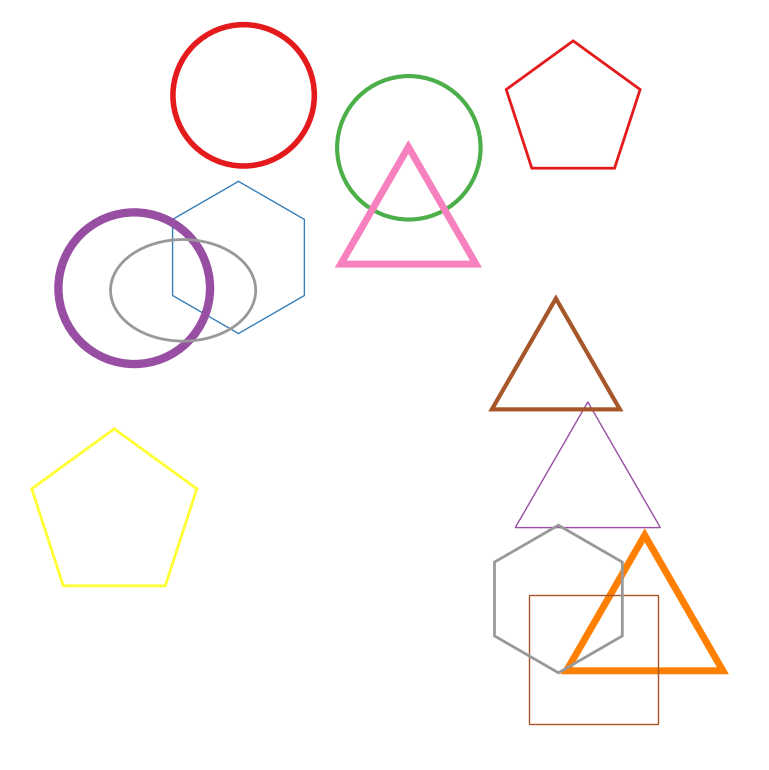[{"shape": "pentagon", "thickness": 1, "radius": 0.46, "center": [0.744, 0.856]}, {"shape": "circle", "thickness": 2, "radius": 0.46, "center": [0.316, 0.876]}, {"shape": "hexagon", "thickness": 0.5, "radius": 0.49, "center": [0.31, 0.666]}, {"shape": "circle", "thickness": 1.5, "radius": 0.47, "center": [0.531, 0.808]}, {"shape": "circle", "thickness": 3, "radius": 0.49, "center": [0.174, 0.626]}, {"shape": "triangle", "thickness": 0.5, "radius": 0.54, "center": [0.763, 0.369]}, {"shape": "triangle", "thickness": 2.5, "radius": 0.59, "center": [0.837, 0.188]}, {"shape": "pentagon", "thickness": 1, "radius": 0.56, "center": [0.148, 0.33]}, {"shape": "square", "thickness": 0.5, "radius": 0.42, "center": [0.771, 0.143]}, {"shape": "triangle", "thickness": 1.5, "radius": 0.48, "center": [0.722, 0.516]}, {"shape": "triangle", "thickness": 2.5, "radius": 0.51, "center": [0.53, 0.708]}, {"shape": "oval", "thickness": 1, "radius": 0.47, "center": [0.238, 0.623]}, {"shape": "hexagon", "thickness": 1, "radius": 0.48, "center": [0.725, 0.222]}]